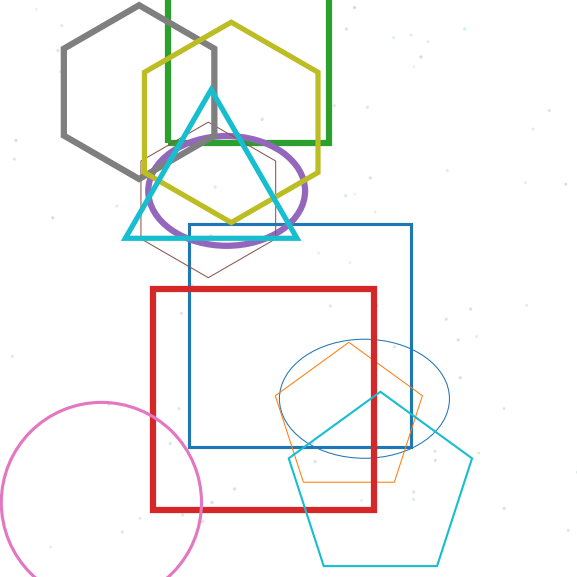[{"shape": "oval", "thickness": 0.5, "radius": 0.74, "center": [0.631, 0.309]}, {"shape": "square", "thickness": 1.5, "radius": 0.96, "center": [0.519, 0.418]}, {"shape": "pentagon", "thickness": 0.5, "radius": 0.67, "center": [0.604, 0.272]}, {"shape": "square", "thickness": 3, "radius": 0.7, "center": [0.43, 0.891]}, {"shape": "square", "thickness": 3, "radius": 0.95, "center": [0.457, 0.307]}, {"shape": "oval", "thickness": 3, "radius": 0.68, "center": [0.393, 0.669]}, {"shape": "hexagon", "thickness": 0.5, "radius": 0.67, "center": [0.361, 0.653]}, {"shape": "circle", "thickness": 1.5, "radius": 0.87, "center": [0.176, 0.129]}, {"shape": "hexagon", "thickness": 3, "radius": 0.75, "center": [0.241, 0.84]}, {"shape": "hexagon", "thickness": 2.5, "radius": 0.87, "center": [0.4, 0.787]}, {"shape": "pentagon", "thickness": 1, "radius": 0.83, "center": [0.659, 0.154]}, {"shape": "triangle", "thickness": 2.5, "radius": 0.86, "center": [0.366, 0.672]}]